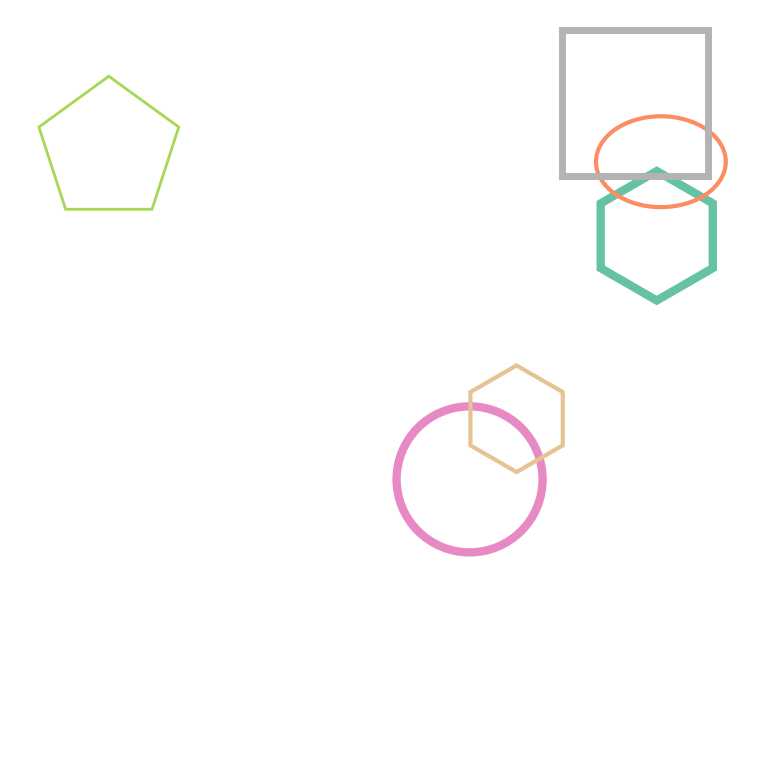[{"shape": "hexagon", "thickness": 3, "radius": 0.42, "center": [0.853, 0.694]}, {"shape": "oval", "thickness": 1.5, "radius": 0.42, "center": [0.858, 0.79]}, {"shape": "circle", "thickness": 3, "radius": 0.47, "center": [0.61, 0.377]}, {"shape": "pentagon", "thickness": 1, "radius": 0.48, "center": [0.141, 0.805]}, {"shape": "hexagon", "thickness": 1.5, "radius": 0.35, "center": [0.671, 0.456]}, {"shape": "square", "thickness": 2.5, "radius": 0.47, "center": [0.824, 0.867]}]